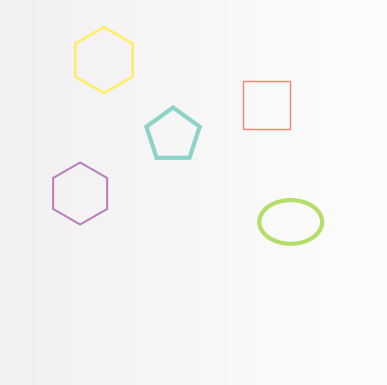[{"shape": "pentagon", "thickness": 3, "radius": 0.36, "center": [0.447, 0.649]}, {"shape": "square", "thickness": 1, "radius": 0.31, "center": [0.688, 0.727]}, {"shape": "oval", "thickness": 3, "radius": 0.41, "center": [0.75, 0.424]}, {"shape": "hexagon", "thickness": 1.5, "radius": 0.4, "center": [0.207, 0.497]}, {"shape": "hexagon", "thickness": 2, "radius": 0.43, "center": [0.268, 0.844]}]